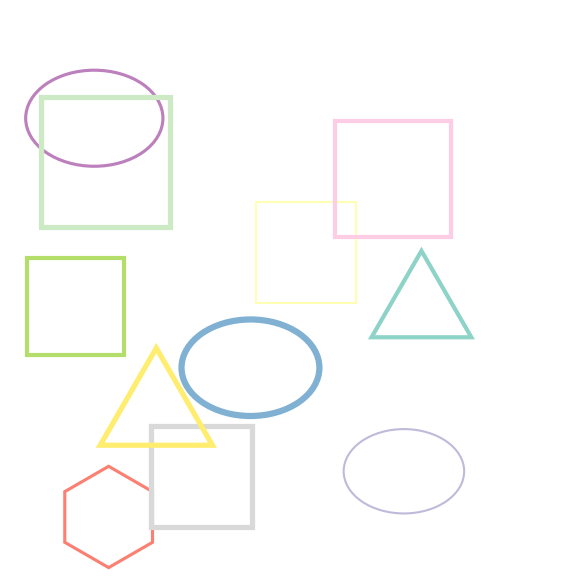[{"shape": "triangle", "thickness": 2, "radius": 0.5, "center": [0.73, 0.465]}, {"shape": "square", "thickness": 1, "radius": 0.43, "center": [0.53, 0.562]}, {"shape": "oval", "thickness": 1, "radius": 0.52, "center": [0.699, 0.183]}, {"shape": "hexagon", "thickness": 1.5, "radius": 0.44, "center": [0.188, 0.104]}, {"shape": "oval", "thickness": 3, "radius": 0.6, "center": [0.434, 0.362]}, {"shape": "square", "thickness": 2, "radius": 0.42, "center": [0.13, 0.469]}, {"shape": "square", "thickness": 2, "radius": 0.5, "center": [0.68, 0.689]}, {"shape": "square", "thickness": 2.5, "radius": 0.44, "center": [0.348, 0.174]}, {"shape": "oval", "thickness": 1.5, "radius": 0.59, "center": [0.163, 0.794]}, {"shape": "square", "thickness": 2.5, "radius": 0.56, "center": [0.183, 0.719]}, {"shape": "triangle", "thickness": 2.5, "radius": 0.56, "center": [0.271, 0.284]}]